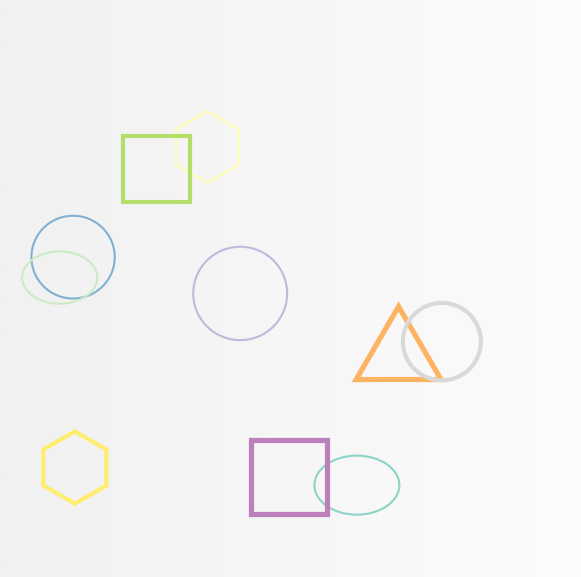[{"shape": "oval", "thickness": 1, "radius": 0.37, "center": [0.614, 0.159]}, {"shape": "hexagon", "thickness": 1, "radius": 0.31, "center": [0.357, 0.744]}, {"shape": "circle", "thickness": 1, "radius": 0.4, "center": [0.413, 0.491]}, {"shape": "circle", "thickness": 1, "radius": 0.36, "center": [0.126, 0.554]}, {"shape": "triangle", "thickness": 2.5, "radius": 0.42, "center": [0.686, 0.384]}, {"shape": "square", "thickness": 2, "radius": 0.29, "center": [0.27, 0.706]}, {"shape": "circle", "thickness": 2, "radius": 0.34, "center": [0.76, 0.408]}, {"shape": "square", "thickness": 2.5, "radius": 0.32, "center": [0.497, 0.173]}, {"shape": "oval", "thickness": 1, "radius": 0.32, "center": [0.103, 0.518]}, {"shape": "hexagon", "thickness": 2, "radius": 0.31, "center": [0.129, 0.19]}]